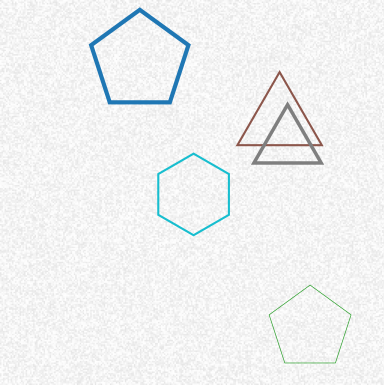[{"shape": "pentagon", "thickness": 3, "radius": 0.66, "center": [0.363, 0.842]}, {"shape": "pentagon", "thickness": 0.5, "radius": 0.56, "center": [0.805, 0.148]}, {"shape": "triangle", "thickness": 1.5, "radius": 0.63, "center": [0.726, 0.686]}, {"shape": "triangle", "thickness": 2.5, "radius": 0.5, "center": [0.747, 0.627]}, {"shape": "hexagon", "thickness": 1.5, "radius": 0.53, "center": [0.503, 0.495]}]